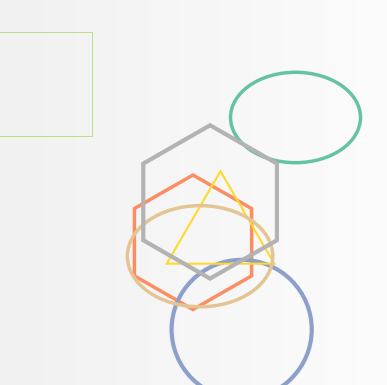[{"shape": "oval", "thickness": 2.5, "radius": 0.84, "center": [0.763, 0.695]}, {"shape": "hexagon", "thickness": 2.5, "radius": 0.87, "center": [0.498, 0.371]}, {"shape": "circle", "thickness": 3, "radius": 0.9, "center": [0.624, 0.144]}, {"shape": "square", "thickness": 0.5, "radius": 0.68, "center": [0.103, 0.782]}, {"shape": "triangle", "thickness": 1.5, "radius": 0.8, "center": [0.569, 0.395]}, {"shape": "oval", "thickness": 2.5, "radius": 0.94, "center": [0.516, 0.335]}, {"shape": "hexagon", "thickness": 3, "radius": 1.0, "center": [0.542, 0.476]}]